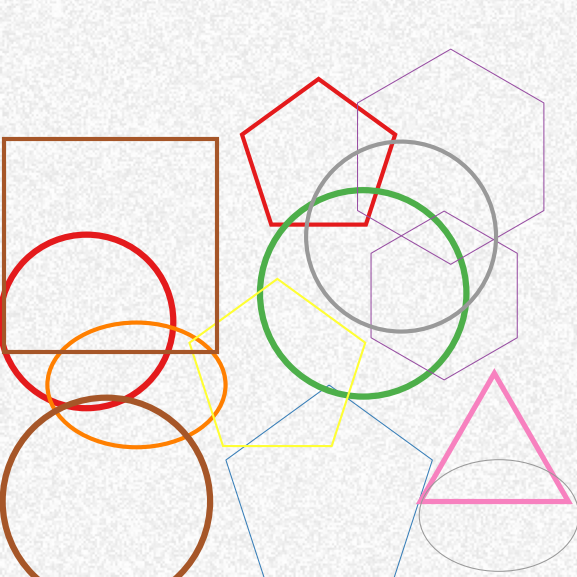[{"shape": "pentagon", "thickness": 2, "radius": 0.7, "center": [0.552, 0.723]}, {"shape": "circle", "thickness": 3, "radius": 0.75, "center": [0.15, 0.443]}, {"shape": "pentagon", "thickness": 0.5, "radius": 0.94, "center": [0.57, 0.144]}, {"shape": "circle", "thickness": 3, "radius": 0.89, "center": [0.629, 0.491]}, {"shape": "hexagon", "thickness": 0.5, "radius": 0.73, "center": [0.769, 0.487]}, {"shape": "hexagon", "thickness": 0.5, "radius": 0.93, "center": [0.78, 0.728]}, {"shape": "oval", "thickness": 2, "radius": 0.77, "center": [0.236, 0.333]}, {"shape": "pentagon", "thickness": 1, "radius": 0.8, "center": [0.48, 0.356]}, {"shape": "circle", "thickness": 3, "radius": 0.9, "center": [0.184, 0.131]}, {"shape": "square", "thickness": 2, "radius": 0.92, "center": [0.191, 0.574]}, {"shape": "triangle", "thickness": 2.5, "radius": 0.74, "center": [0.856, 0.205]}, {"shape": "oval", "thickness": 0.5, "radius": 0.69, "center": [0.864, 0.106]}, {"shape": "circle", "thickness": 2, "radius": 0.82, "center": [0.695, 0.589]}]